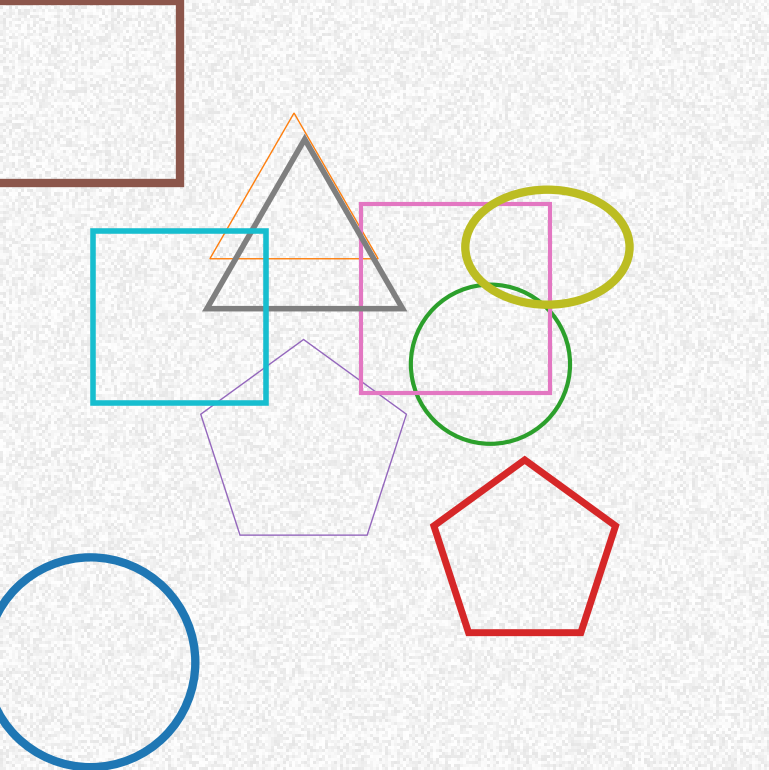[{"shape": "circle", "thickness": 3, "radius": 0.68, "center": [0.117, 0.14]}, {"shape": "triangle", "thickness": 0.5, "radius": 0.63, "center": [0.382, 0.727]}, {"shape": "circle", "thickness": 1.5, "radius": 0.52, "center": [0.637, 0.527]}, {"shape": "pentagon", "thickness": 2.5, "radius": 0.62, "center": [0.681, 0.279]}, {"shape": "pentagon", "thickness": 0.5, "radius": 0.7, "center": [0.394, 0.419]}, {"shape": "square", "thickness": 3, "radius": 0.59, "center": [0.116, 0.881]}, {"shape": "square", "thickness": 1.5, "radius": 0.61, "center": [0.592, 0.613]}, {"shape": "triangle", "thickness": 2, "radius": 0.73, "center": [0.396, 0.673]}, {"shape": "oval", "thickness": 3, "radius": 0.53, "center": [0.711, 0.679]}, {"shape": "square", "thickness": 2, "radius": 0.56, "center": [0.233, 0.588]}]